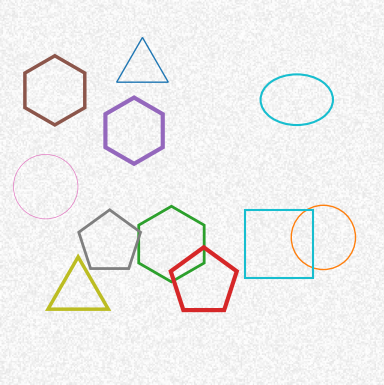[{"shape": "triangle", "thickness": 1, "radius": 0.39, "center": [0.37, 0.825]}, {"shape": "circle", "thickness": 1, "radius": 0.42, "center": [0.84, 0.383]}, {"shape": "hexagon", "thickness": 2, "radius": 0.49, "center": [0.445, 0.366]}, {"shape": "pentagon", "thickness": 3, "radius": 0.45, "center": [0.529, 0.268]}, {"shape": "hexagon", "thickness": 3, "radius": 0.43, "center": [0.348, 0.661]}, {"shape": "hexagon", "thickness": 2.5, "radius": 0.45, "center": [0.142, 0.765]}, {"shape": "circle", "thickness": 0.5, "radius": 0.42, "center": [0.119, 0.515]}, {"shape": "pentagon", "thickness": 2, "radius": 0.42, "center": [0.285, 0.371]}, {"shape": "triangle", "thickness": 2.5, "radius": 0.45, "center": [0.203, 0.242]}, {"shape": "oval", "thickness": 1.5, "radius": 0.47, "center": [0.771, 0.741]}, {"shape": "square", "thickness": 1.5, "radius": 0.44, "center": [0.726, 0.367]}]